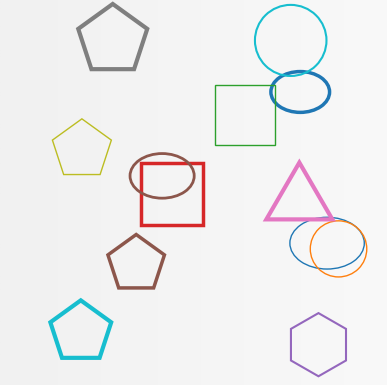[{"shape": "oval", "thickness": 2.5, "radius": 0.38, "center": [0.775, 0.761]}, {"shape": "oval", "thickness": 1, "radius": 0.48, "center": [0.844, 0.368]}, {"shape": "circle", "thickness": 1, "radius": 0.36, "center": [0.874, 0.354]}, {"shape": "square", "thickness": 1, "radius": 0.39, "center": [0.632, 0.701]}, {"shape": "square", "thickness": 2.5, "radius": 0.4, "center": [0.444, 0.496]}, {"shape": "hexagon", "thickness": 1.5, "radius": 0.41, "center": [0.822, 0.105]}, {"shape": "oval", "thickness": 2, "radius": 0.41, "center": [0.418, 0.543]}, {"shape": "pentagon", "thickness": 2.5, "radius": 0.38, "center": [0.351, 0.314]}, {"shape": "triangle", "thickness": 3, "radius": 0.49, "center": [0.773, 0.479]}, {"shape": "pentagon", "thickness": 3, "radius": 0.47, "center": [0.291, 0.896]}, {"shape": "pentagon", "thickness": 1, "radius": 0.4, "center": [0.211, 0.611]}, {"shape": "circle", "thickness": 1.5, "radius": 0.46, "center": [0.75, 0.895]}, {"shape": "pentagon", "thickness": 3, "radius": 0.41, "center": [0.208, 0.137]}]